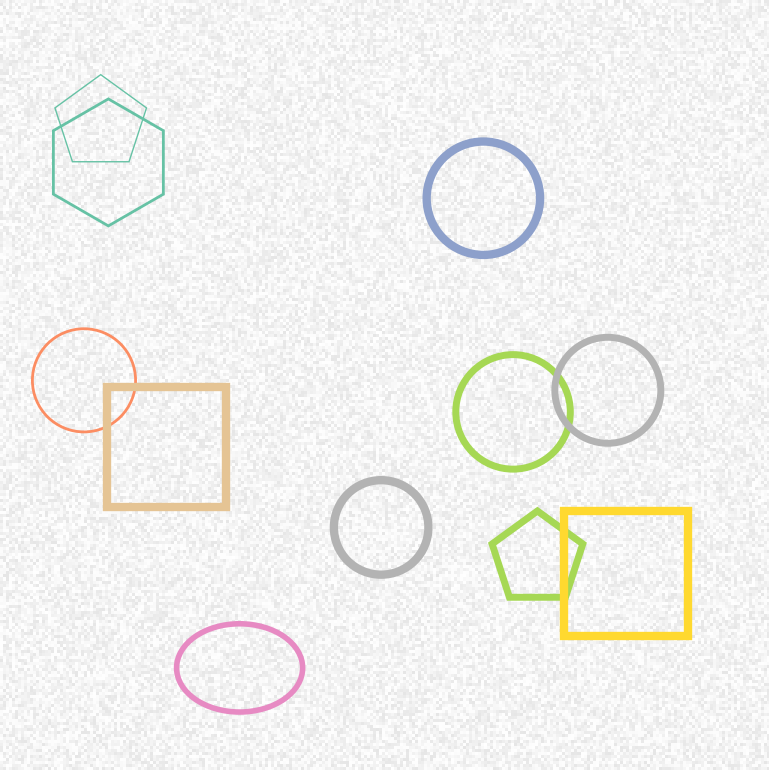[{"shape": "pentagon", "thickness": 0.5, "radius": 0.31, "center": [0.131, 0.841]}, {"shape": "hexagon", "thickness": 1, "radius": 0.41, "center": [0.141, 0.789]}, {"shape": "circle", "thickness": 1, "radius": 0.33, "center": [0.109, 0.506]}, {"shape": "circle", "thickness": 3, "radius": 0.37, "center": [0.628, 0.743]}, {"shape": "oval", "thickness": 2, "radius": 0.41, "center": [0.311, 0.133]}, {"shape": "pentagon", "thickness": 2.5, "radius": 0.31, "center": [0.698, 0.274]}, {"shape": "circle", "thickness": 2.5, "radius": 0.37, "center": [0.666, 0.465]}, {"shape": "square", "thickness": 3, "radius": 0.4, "center": [0.813, 0.255]}, {"shape": "square", "thickness": 3, "radius": 0.39, "center": [0.216, 0.42]}, {"shape": "circle", "thickness": 2.5, "radius": 0.34, "center": [0.789, 0.493]}, {"shape": "circle", "thickness": 3, "radius": 0.31, "center": [0.495, 0.315]}]